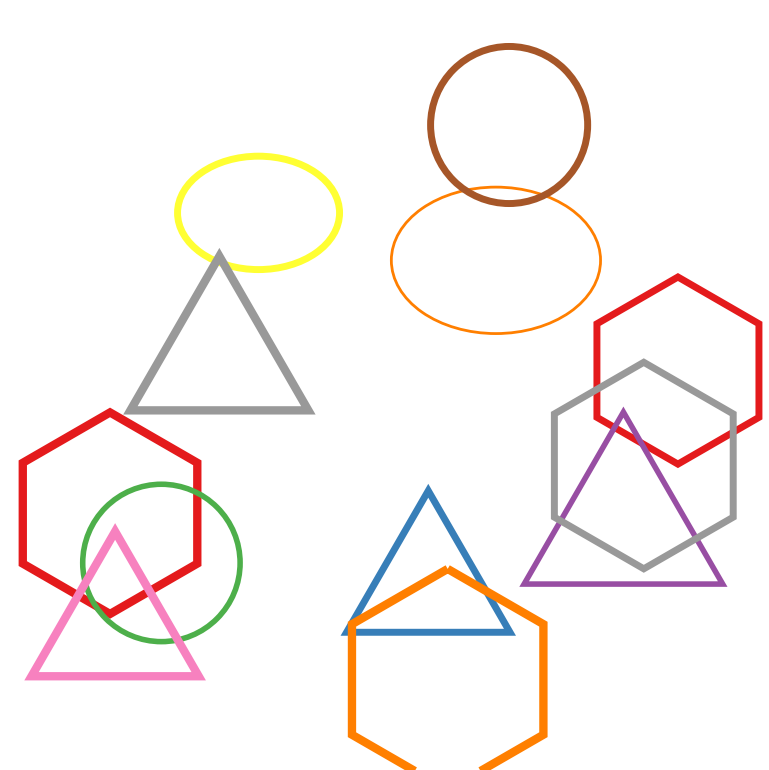[{"shape": "hexagon", "thickness": 3, "radius": 0.65, "center": [0.143, 0.334]}, {"shape": "hexagon", "thickness": 2.5, "radius": 0.61, "center": [0.88, 0.519]}, {"shape": "triangle", "thickness": 2.5, "radius": 0.61, "center": [0.556, 0.24]}, {"shape": "circle", "thickness": 2, "radius": 0.51, "center": [0.21, 0.269]}, {"shape": "triangle", "thickness": 2, "radius": 0.74, "center": [0.81, 0.316]}, {"shape": "hexagon", "thickness": 3, "radius": 0.72, "center": [0.581, 0.118]}, {"shape": "oval", "thickness": 1, "radius": 0.68, "center": [0.644, 0.662]}, {"shape": "oval", "thickness": 2.5, "radius": 0.53, "center": [0.336, 0.724]}, {"shape": "circle", "thickness": 2.5, "radius": 0.51, "center": [0.661, 0.838]}, {"shape": "triangle", "thickness": 3, "radius": 0.63, "center": [0.15, 0.184]}, {"shape": "hexagon", "thickness": 2.5, "radius": 0.67, "center": [0.836, 0.395]}, {"shape": "triangle", "thickness": 3, "radius": 0.67, "center": [0.285, 0.534]}]